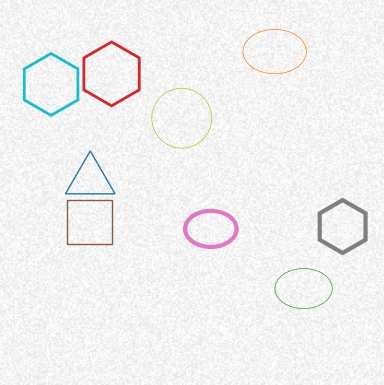[{"shape": "triangle", "thickness": 1, "radius": 0.37, "center": [0.234, 0.534]}, {"shape": "oval", "thickness": 0.5, "radius": 0.41, "center": [0.713, 0.866]}, {"shape": "oval", "thickness": 0.5, "radius": 0.37, "center": [0.789, 0.25]}, {"shape": "hexagon", "thickness": 2, "radius": 0.42, "center": [0.29, 0.808]}, {"shape": "square", "thickness": 1, "radius": 0.29, "center": [0.233, 0.423]}, {"shape": "oval", "thickness": 3, "radius": 0.33, "center": [0.548, 0.405]}, {"shape": "hexagon", "thickness": 3, "radius": 0.34, "center": [0.89, 0.412]}, {"shape": "circle", "thickness": 0.5, "radius": 0.39, "center": [0.472, 0.693]}, {"shape": "hexagon", "thickness": 2, "radius": 0.4, "center": [0.133, 0.781]}]